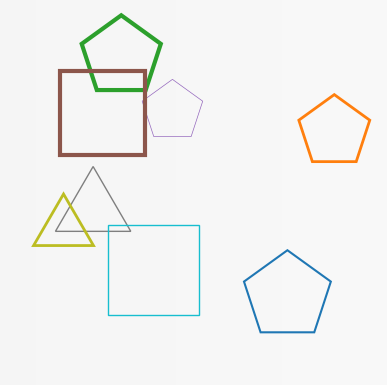[{"shape": "pentagon", "thickness": 1.5, "radius": 0.59, "center": [0.742, 0.232]}, {"shape": "pentagon", "thickness": 2, "radius": 0.48, "center": [0.863, 0.658]}, {"shape": "pentagon", "thickness": 3, "radius": 0.54, "center": [0.313, 0.853]}, {"shape": "pentagon", "thickness": 0.5, "radius": 0.41, "center": [0.445, 0.712]}, {"shape": "square", "thickness": 3, "radius": 0.55, "center": [0.264, 0.706]}, {"shape": "triangle", "thickness": 1, "radius": 0.56, "center": [0.24, 0.455]}, {"shape": "triangle", "thickness": 2, "radius": 0.45, "center": [0.164, 0.407]}, {"shape": "square", "thickness": 1, "radius": 0.59, "center": [0.396, 0.299]}]